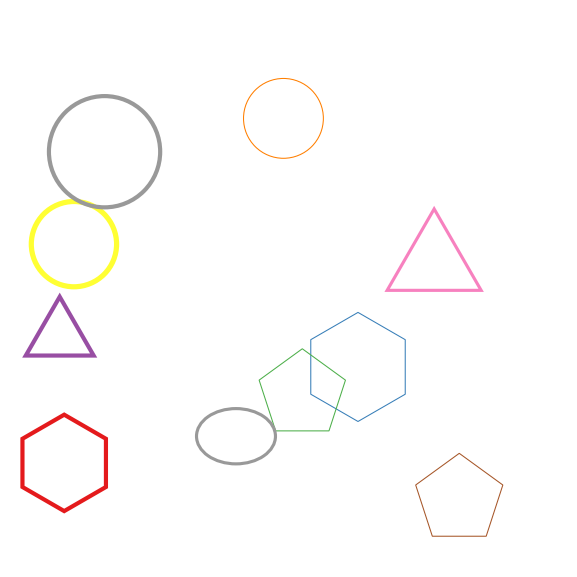[{"shape": "hexagon", "thickness": 2, "radius": 0.42, "center": [0.111, 0.198]}, {"shape": "hexagon", "thickness": 0.5, "radius": 0.47, "center": [0.62, 0.364]}, {"shape": "pentagon", "thickness": 0.5, "radius": 0.39, "center": [0.523, 0.317]}, {"shape": "triangle", "thickness": 2, "radius": 0.34, "center": [0.103, 0.417]}, {"shape": "circle", "thickness": 0.5, "radius": 0.35, "center": [0.491, 0.794]}, {"shape": "circle", "thickness": 2.5, "radius": 0.37, "center": [0.128, 0.576]}, {"shape": "pentagon", "thickness": 0.5, "radius": 0.4, "center": [0.795, 0.135]}, {"shape": "triangle", "thickness": 1.5, "radius": 0.47, "center": [0.752, 0.543]}, {"shape": "oval", "thickness": 1.5, "radius": 0.34, "center": [0.409, 0.244]}, {"shape": "circle", "thickness": 2, "radius": 0.48, "center": [0.181, 0.736]}]